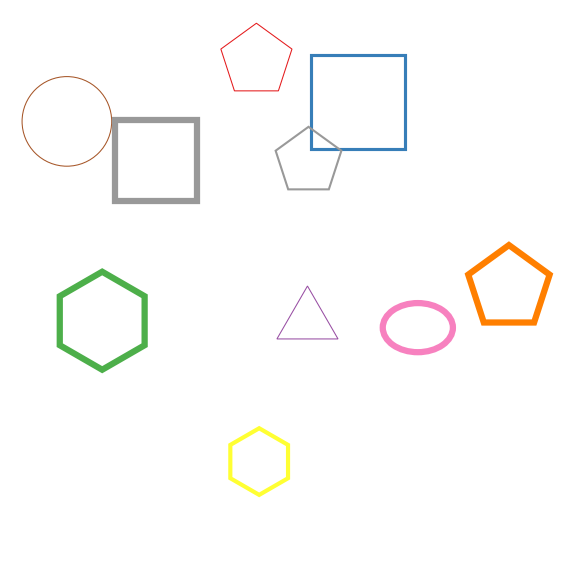[{"shape": "pentagon", "thickness": 0.5, "radius": 0.32, "center": [0.444, 0.894]}, {"shape": "square", "thickness": 1.5, "radius": 0.41, "center": [0.62, 0.823]}, {"shape": "hexagon", "thickness": 3, "radius": 0.42, "center": [0.177, 0.444]}, {"shape": "triangle", "thickness": 0.5, "radius": 0.31, "center": [0.532, 0.443]}, {"shape": "pentagon", "thickness": 3, "radius": 0.37, "center": [0.881, 0.501]}, {"shape": "hexagon", "thickness": 2, "radius": 0.29, "center": [0.449, 0.2]}, {"shape": "circle", "thickness": 0.5, "radius": 0.39, "center": [0.116, 0.789]}, {"shape": "oval", "thickness": 3, "radius": 0.3, "center": [0.724, 0.432]}, {"shape": "square", "thickness": 3, "radius": 0.35, "center": [0.27, 0.721]}, {"shape": "pentagon", "thickness": 1, "radius": 0.3, "center": [0.534, 0.72]}]